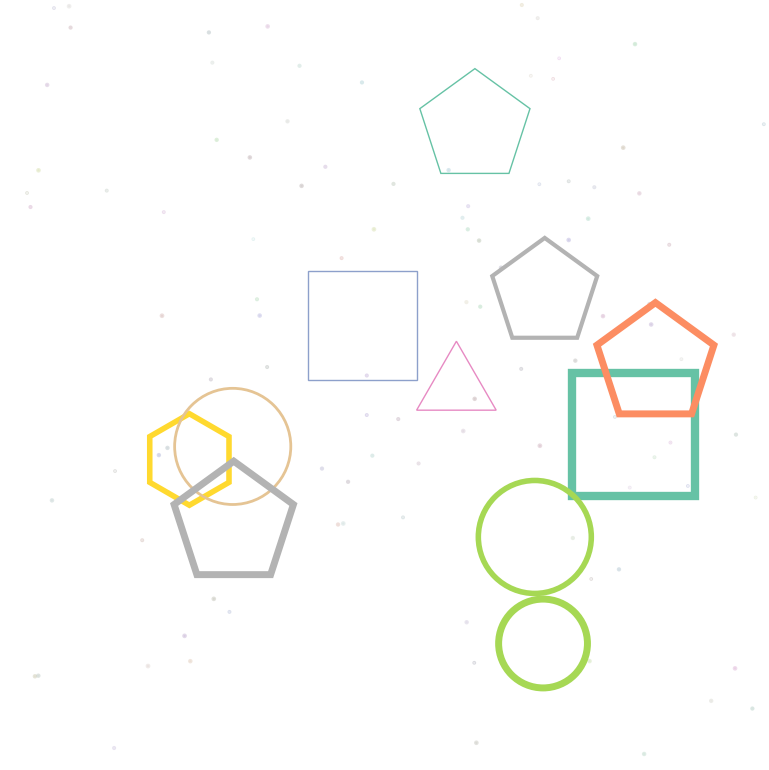[{"shape": "pentagon", "thickness": 0.5, "radius": 0.38, "center": [0.617, 0.836]}, {"shape": "square", "thickness": 3, "radius": 0.4, "center": [0.822, 0.436]}, {"shape": "pentagon", "thickness": 2.5, "radius": 0.4, "center": [0.851, 0.527]}, {"shape": "square", "thickness": 0.5, "radius": 0.35, "center": [0.471, 0.577]}, {"shape": "triangle", "thickness": 0.5, "radius": 0.3, "center": [0.593, 0.497]}, {"shape": "circle", "thickness": 2, "radius": 0.37, "center": [0.695, 0.303]}, {"shape": "circle", "thickness": 2.5, "radius": 0.29, "center": [0.705, 0.164]}, {"shape": "hexagon", "thickness": 2, "radius": 0.3, "center": [0.246, 0.403]}, {"shape": "circle", "thickness": 1, "radius": 0.38, "center": [0.302, 0.42]}, {"shape": "pentagon", "thickness": 2.5, "radius": 0.41, "center": [0.304, 0.32]}, {"shape": "pentagon", "thickness": 1.5, "radius": 0.36, "center": [0.707, 0.619]}]